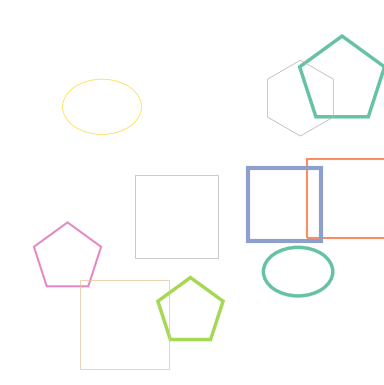[{"shape": "oval", "thickness": 2.5, "radius": 0.45, "center": [0.774, 0.294]}, {"shape": "pentagon", "thickness": 2.5, "radius": 0.58, "center": [0.889, 0.79]}, {"shape": "square", "thickness": 1.5, "radius": 0.52, "center": [0.9, 0.484]}, {"shape": "square", "thickness": 3, "radius": 0.48, "center": [0.739, 0.469]}, {"shape": "pentagon", "thickness": 1.5, "radius": 0.46, "center": [0.175, 0.331]}, {"shape": "pentagon", "thickness": 2.5, "radius": 0.45, "center": [0.495, 0.19]}, {"shape": "oval", "thickness": 0.5, "radius": 0.51, "center": [0.265, 0.723]}, {"shape": "square", "thickness": 0.5, "radius": 0.58, "center": [0.323, 0.157]}, {"shape": "square", "thickness": 0.5, "radius": 0.54, "center": [0.459, 0.437]}, {"shape": "hexagon", "thickness": 0.5, "radius": 0.49, "center": [0.78, 0.745]}]